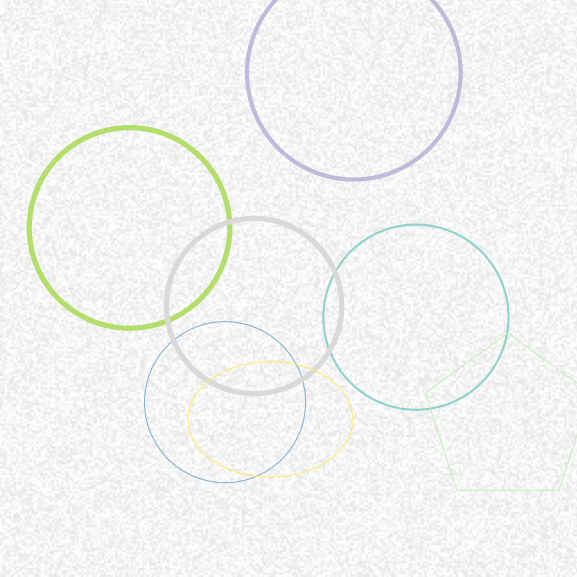[{"shape": "circle", "thickness": 1, "radius": 0.8, "center": [0.72, 0.45]}, {"shape": "circle", "thickness": 2, "radius": 0.93, "center": [0.613, 0.873]}, {"shape": "circle", "thickness": 0.5, "radius": 0.7, "center": [0.39, 0.303]}, {"shape": "circle", "thickness": 2.5, "radius": 0.87, "center": [0.224, 0.604]}, {"shape": "circle", "thickness": 2.5, "radius": 0.76, "center": [0.44, 0.469]}, {"shape": "pentagon", "thickness": 0.5, "radius": 0.75, "center": [0.88, 0.272]}, {"shape": "oval", "thickness": 0.5, "radius": 0.71, "center": [0.468, 0.273]}]